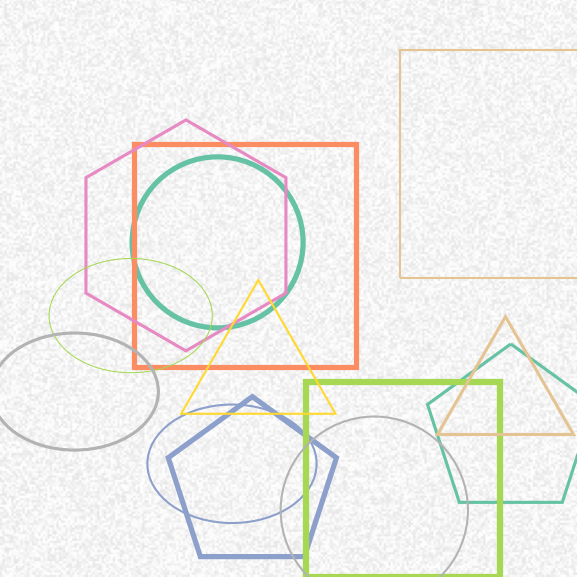[{"shape": "circle", "thickness": 2.5, "radius": 0.74, "center": [0.377, 0.579]}, {"shape": "pentagon", "thickness": 1.5, "radius": 0.76, "center": [0.884, 0.252]}, {"shape": "square", "thickness": 2.5, "radius": 0.96, "center": [0.424, 0.557]}, {"shape": "pentagon", "thickness": 2.5, "radius": 0.77, "center": [0.437, 0.159]}, {"shape": "oval", "thickness": 1, "radius": 0.73, "center": [0.402, 0.196]}, {"shape": "hexagon", "thickness": 1.5, "radius": 1.0, "center": [0.322, 0.592]}, {"shape": "square", "thickness": 3, "radius": 0.84, "center": [0.698, 0.169]}, {"shape": "oval", "thickness": 0.5, "radius": 0.71, "center": [0.226, 0.453]}, {"shape": "triangle", "thickness": 1, "radius": 0.77, "center": [0.447, 0.36]}, {"shape": "square", "thickness": 1, "radius": 0.99, "center": [0.89, 0.716]}, {"shape": "triangle", "thickness": 1.5, "radius": 0.68, "center": [0.875, 0.315]}, {"shape": "circle", "thickness": 1, "radius": 0.81, "center": [0.648, 0.116]}, {"shape": "oval", "thickness": 1.5, "radius": 0.72, "center": [0.129, 0.321]}]